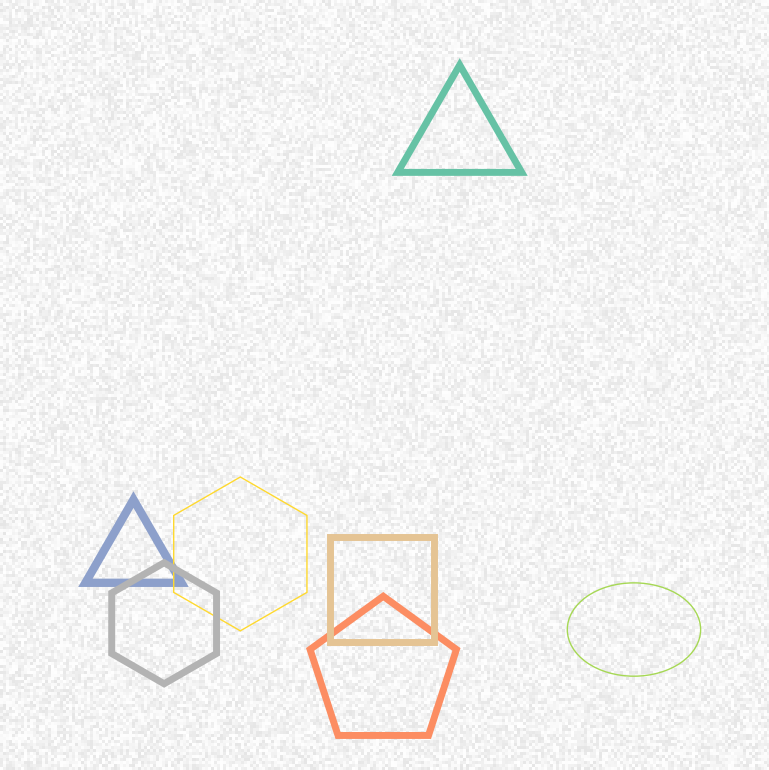[{"shape": "triangle", "thickness": 2.5, "radius": 0.46, "center": [0.597, 0.823]}, {"shape": "pentagon", "thickness": 2.5, "radius": 0.5, "center": [0.498, 0.126]}, {"shape": "triangle", "thickness": 3, "radius": 0.36, "center": [0.173, 0.279]}, {"shape": "oval", "thickness": 0.5, "radius": 0.43, "center": [0.823, 0.182]}, {"shape": "hexagon", "thickness": 0.5, "radius": 0.5, "center": [0.312, 0.281]}, {"shape": "square", "thickness": 2.5, "radius": 0.34, "center": [0.496, 0.234]}, {"shape": "hexagon", "thickness": 2.5, "radius": 0.39, "center": [0.213, 0.191]}]